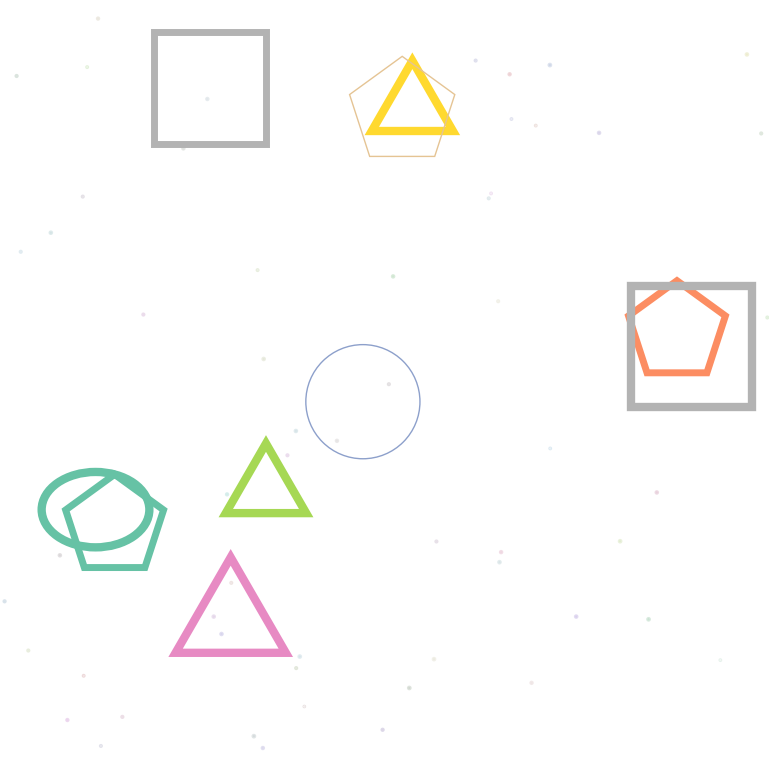[{"shape": "oval", "thickness": 3, "radius": 0.35, "center": [0.124, 0.338]}, {"shape": "pentagon", "thickness": 2.5, "radius": 0.33, "center": [0.149, 0.317]}, {"shape": "pentagon", "thickness": 2.5, "radius": 0.33, "center": [0.879, 0.569]}, {"shape": "circle", "thickness": 0.5, "radius": 0.37, "center": [0.471, 0.478]}, {"shape": "triangle", "thickness": 3, "radius": 0.41, "center": [0.3, 0.194]}, {"shape": "triangle", "thickness": 3, "radius": 0.3, "center": [0.345, 0.364]}, {"shape": "triangle", "thickness": 3, "radius": 0.3, "center": [0.536, 0.86]}, {"shape": "pentagon", "thickness": 0.5, "radius": 0.36, "center": [0.522, 0.855]}, {"shape": "square", "thickness": 2.5, "radius": 0.36, "center": [0.272, 0.886]}, {"shape": "square", "thickness": 3, "radius": 0.39, "center": [0.898, 0.55]}]